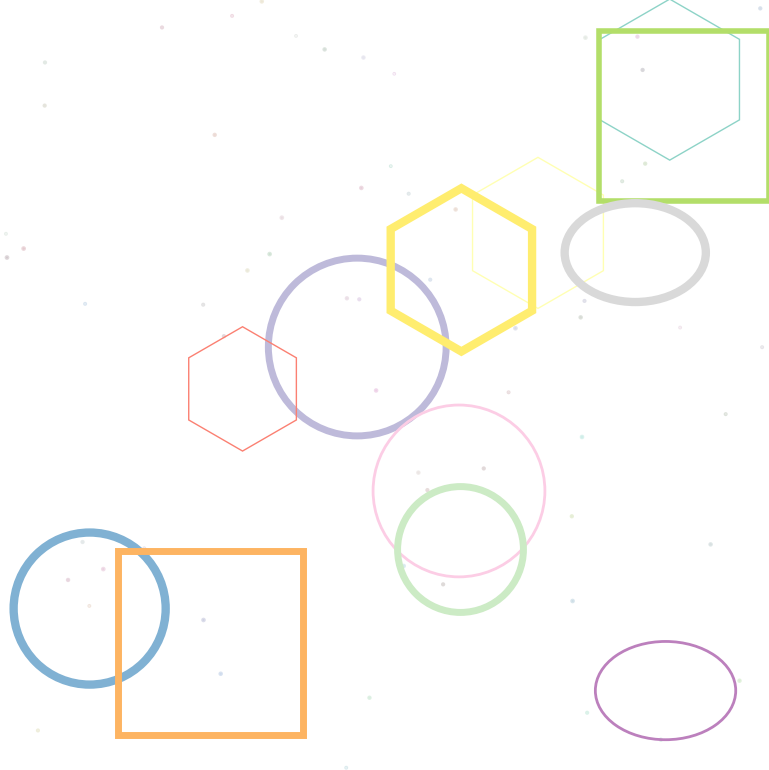[{"shape": "hexagon", "thickness": 0.5, "radius": 0.52, "center": [0.87, 0.897]}, {"shape": "hexagon", "thickness": 0.5, "radius": 0.49, "center": [0.699, 0.698]}, {"shape": "circle", "thickness": 2.5, "radius": 0.58, "center": [0.464, 0.549]}, {"shape": "hexagon", "thickness": 0.5, "radius": 0.4, "center": [0.315, 0.495]}, {"shape": "circle", "thickness": 3, "radius": 0.49, "center": [0.116, 0.21]}, {"shape": "square", "thickness": 2.5, "radius": 0.6, "center": [0.273, 0.165]}, {"shape": "square", "thickness": 2, "radius": 0.55, "center": [0.888, 0.85]}, {"shape": "circle", "thickness": 1, "radius": 0.56, "center": [0.596, 0.362]}, {"shape": "oval", "thickness": 3, "radius": 0.46, "center": [0.825, 0.672]}, {"shape": "oval", "thickness": 1, "radius": 0.46, "center": [0.864, 0.103]}, {"shape": "circle", "thickness": 2.5, "radius": 0.41, "center": [0.598, 0.286]}, {"shape": "hexagon", "thickness": 3, "radius": 0.53, "center": [0.599, 0.65]}]